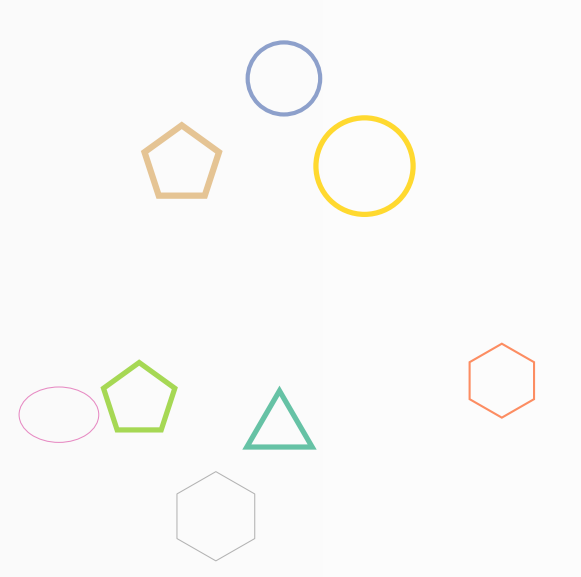[{"shape": "triangle", "thickness": 2.5, "radius": 0.32, "center": [0.481, 0.258]}, {"shape": "hexagon", "thickness": 1, "radius": 0.32, "center": [0.863, 0.34]}, {"shape": "circle", "thickness": 2, "radius": 0.31, "center": [0.488, 0.863]}, {"shape": "oval", "thickness": 0.5, "radius": 0.34, "center": [0.101, 0.281]}, {"shape": "pentagon", "thickness": 2.5, "radius": 0.32, "center": [0.239, 0.307]}, {"shape": "circle", "thickness": 2.5, "radius": 0.42, "center": [0.627, 0.711]}, {"shape": "pentagon", "thickness": 3, "radius": 0.34, "center": [0.313, 0.715]}, {"shape": "hexagon", "thickness": 0.5, "radius": 0.39, "center": [0.371, 0.105]}]